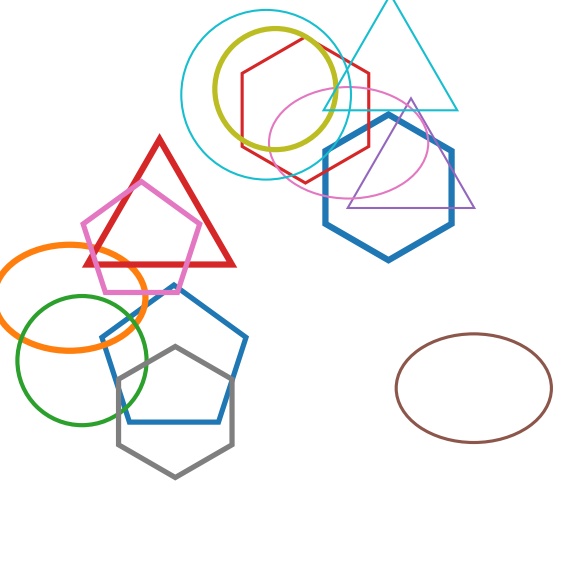[{"shape": "hexagon", "thickness": 3, "radius": 0.63, "center": [0.673, 0.675]}, {"shape": "pentagon", "thickness": 2.5, "radius": 0.66, "center": [0.301, 0.374]}, {"shape": "oval", "thickness": 3, "radius": 0.66, "center": [0.121, 0.484]}, {"shape": "circle", "thickness": 2, "radius": 0.56, "center": [0.142, 0.375]}, {"shape": "triangle", "thickness": 3, "radius": 0.72, "center": [0.276, 0.613]}, {"shape": "hexagon", "thickness": 1.5, "radius": 0.63, "center": [0.529, 0.809]}, {"shape": "triangle", "thickness": 1, "radius": 0.63, "center": [0.712, 0.702]}, {"shape": "oval", "thickness": 1.5, "radius": 0.67, "center": [0.82, 0.327]}, {"shape": "oval", "thickness": 1, "radius": 0.69, "center": [0.604, 0.752]}, {"shape": "pentagon", "thickness": 2.5, "radius": 0.53, "center": [0.245, 0.579]}, {"shape": "hexagon", "thickness": 2.5, "radius": 0.57, "center": [0.304, 0.286]}, {"shape": "circle", "thickness": 2.5, "radius": 0.52, "center": [0.477, 0.845]}, {"shape": "circle", "thickness": 1, "radius": 0.73, "center": [0.461, 0.835]}, {"shape": "triangle", "thickness": 1, "radius": 0.67, "center": [0.676, 0.875]}]